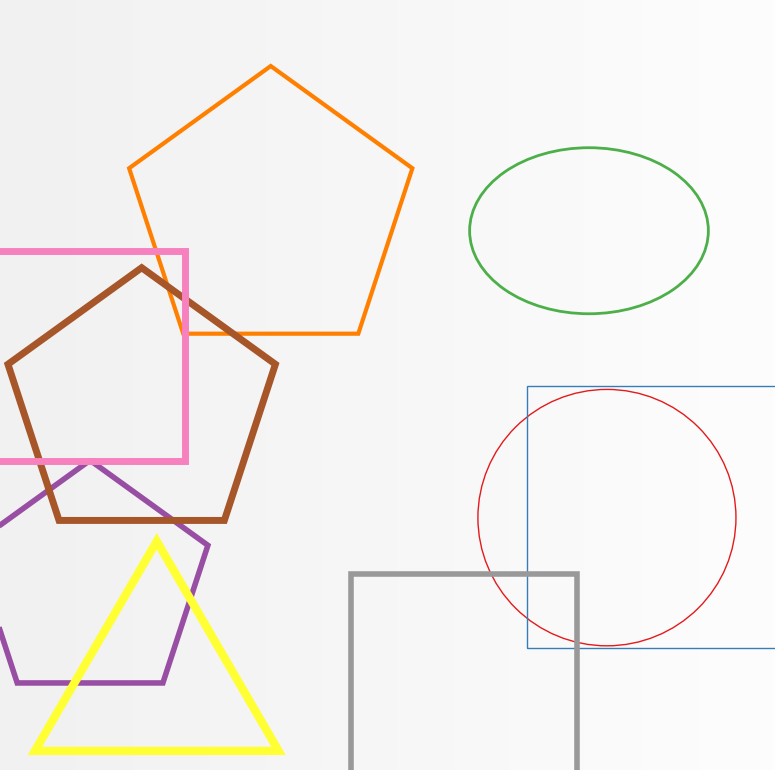[{"shape": "circle", "thickness": 0.5, "radius": 0.83, "center": [0.783, 0.328]}, {"shape": "square", "thickness": 0.5, "radius": 0.85, "center": [0.85, 0.328]}, {"shape": "oval", "thickness": 1, "radius": 0.77, "center": [0.76, 0.7]}, {"shape": "pentagon", "thickness": 2, "radius": 0.8, "center": [0.116, 0.242]}, {"shape": "pentagon", "thickness": 1.5, "radius": 0.96, "center": [0.349, 0.722]}, {"shape": "triangle", "thickness": 3, "radius": 0.91, "center": [0.202, 0.116]}, {"shape": "pentagon", "thickness": 2.5, "radius": 0.91, "center": [0.183, 0.471]}, {"shape": "square", "thickness": 2.5, "radius": 0.68, "center": [0.102, 0.538]}, {"shape": "square", "thickness": 2, "radius": 0.73, "center": [0.599, 0.109]}]